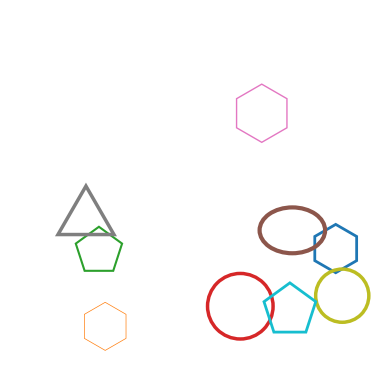[{"shape": "hexagon", "thickness": 2, "radius": 0.31, "center": [0.872, 0.354]}, {"shape": "hexagon", "thickness": 0.5, "radius": 0.31, "center": [0.273, 0.152]}, {"shape": "pentagon", "thickness": 1.5, "radius": 0.32, "center": [0.257, 0.348]}, {"shape": "circle", "thickness": 2.5, "radius": 0.43, "center": [0.624, 0.205]}, {"shape": "oval", "thickness": 3, "radius": 0.43, "center": [0.759, 0.402]}, {"shape": "hexagon", "thickness": 1, "radius": 0.38, "center": [0.68, 0.706]}, {"shape": "triangle", "thickness": 2.5, "radius": 0.42, "center": [0.223, 0.433]}, {"shape": "circle", "thickness": 2.5, "radius": 0.35, "center": [0.889, 0.232]}, {"shape": "pentagon", "thickness": 2, "radius": 0.35, "center": [0.753, 0.195]}]